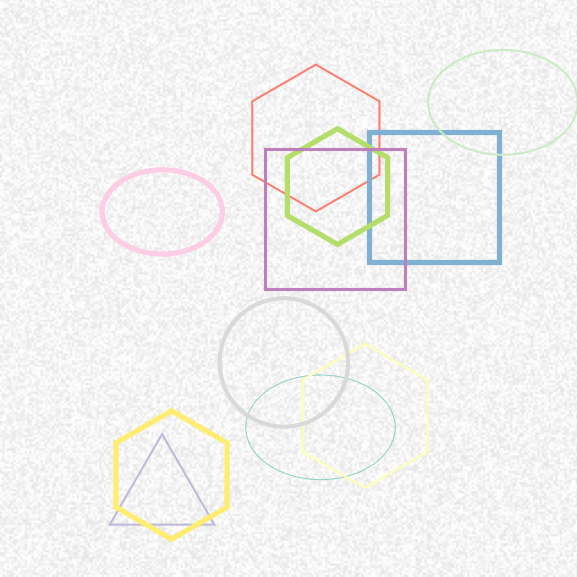[{"shape": "oval", "thickness": 0.5, "radius": 0.65, "center": [0.555, 0.259]}, {"shape": "hexagon", "thickness": 1, "radius": 0.62, "center": [0.632, 0.279]}, {"shape": "triangle", "thickness": 1, "radius": 0.52, "center": [0.281, 0.143]}, {"shape": "hexagon", "thickness": 1, "radius": 0.64, "center": [0.547, 0.76]}, {"shape": "square", "thickness": 2.5, "radius": 0.56, "center": [0.751, 0.658]}, {"shape": "hexagon", "thickness": 2.5, "radius": 0.5, "center": [0.584, 0.676]}, {"shape": "oval", "thickness": 2.5, "radius": 0.52, "center": [0.281, 0.632]}, {"shape": "circle", "thickness": 2, "radius": 0.56, "center": [0.492, 0.371]}, {"shape": "square", "thickness": 1.5, "radius": 0.6, "center": [0.58, 0.62]}, {"shape": "oval", "thickness": 1, "radius": 0.65, "center": [0.871, 0.822]}, {"shape": "hexagon", "thickness": 2.5, "radius": 0.56, "center": [0.297, 0.177]}]